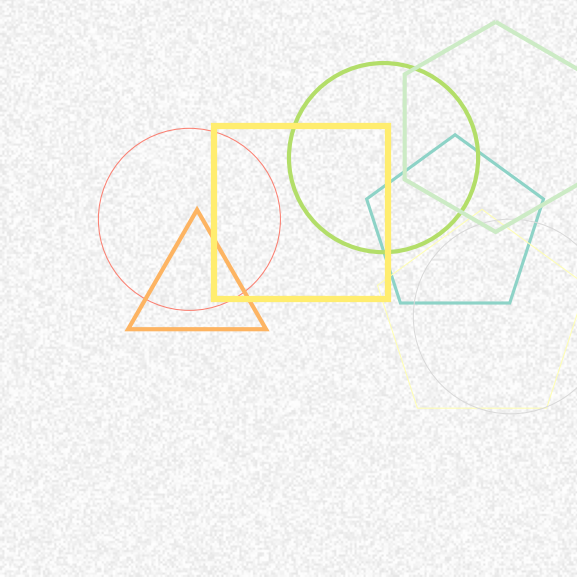[{"shape": "pentagon", "thickness": 1.5, "radius": 0.81, "center": [0.788, 0.605]}, {"shape": "pentagon", "thickness": 0.5, "radius": 0.95, "center": [0.835, 0.446]}, {"shape": "circle", "thickness": 0.5, "radius": 0.79, "center": [0.328, 0.619]}, {"shape": "triangle", "thickness": 2, "radius": 0.69, "center": [0.341, 0.498]}, {"shape": "circle", "thickness": 2, "radius": 0.82, "center": [0.664, 0.726]}, {"shape": "circle", "thickness": 0.5, "radius": 0.84, "center": [0.884, 0.451]}, {"shape": "hexagon", "thickness": 2, "radius": 0.91, "center": [0.858, 0.779]}, {"shape": "square", "thickness": 3, "radius": 0.75, "center": [0.521, 0.631]}]